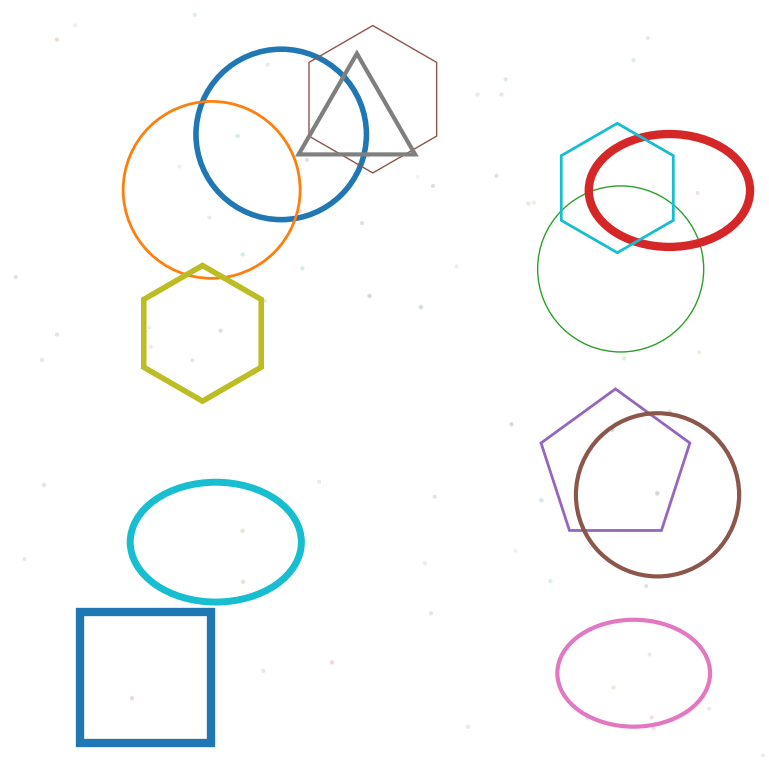[{"shape": "square", "thickness": 3, "radius": 0.43, "center": [0.189, 0.12]}, {"shape": "circle", "thickness": 2, "radius": 0.55, "center": [0.365, 0.825]}, {"shape": "circle", "thickness": 1, "radius": 0.57, "center": [0.275, 0.753]}, {"shape": "circle", "thickness": 0.5, "radius": 0.54, "center": [0.806, 0.651]}, {"shape": "oval", "thickness": 3, "radius": 0.52, "center": [0.869, 0.753]}, {"shape": "pentagon", "thickness": 1, "radius": 0.51, "center": [0.799, 0.393]}, {"shape": "hexagon", "thickness": 0.5, "radius": 0.48, "center": [0.484, 0.871]}, {"shape": "circle", "thickness": 1.5, "radius": 0.53, "center": [0.854, 0.357]}, {"shape": "oval", "thickness": 1.5, "radius": 0.5, "center": [0.823, 0.126]}, {"shape": "triangle", "thickness": 1.5, "radius": 0.44, "center": [0.463, 0.843]}, {"shape": "hexagon", "thickness": 2, "radius": 0.44, "center": [0.263, 0.567]}, {"shape": "oval", "thickness": 2.5, "radius": 0.56, "center": [0.28, 0.296]}, {"shape": "hexagon", "thickness": 1, "radius": 0.42, "center": [0.802, 0.756]}]